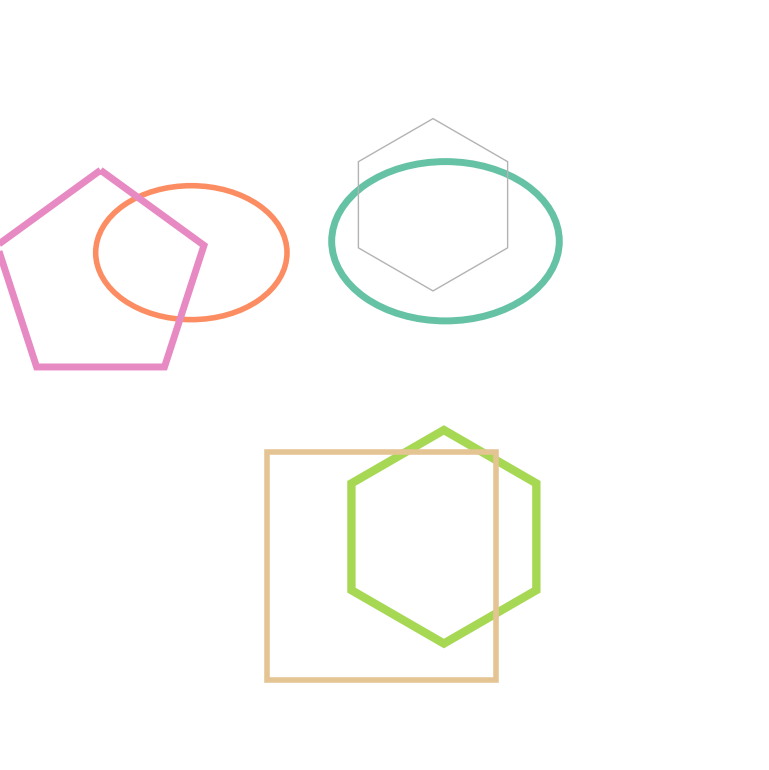[{"shape": "oval", "thickness": 2.5, "radius": 0.74, "center": [0.579, 0.687]}, {"shape": "oval", "thickness": 2, "radius": 0.62, "center": [0.248, 0.672]}, {"shape": "pentagon", "thickness": 2.5, "radius": 0.71, "center": [0.131, 0.638]}, {"shape": "hexagon", "thickness": 3, "radius": 0.69, "center": [0.576, 0.303]}, {"shape": "square", "thickness": 2, "radius": 0.74, "center": [0.496, 0.265]}, {"shape": "hexagon", "thickness": 0.5, "radius": 0.56, "center": [0.562, 0.734]}]